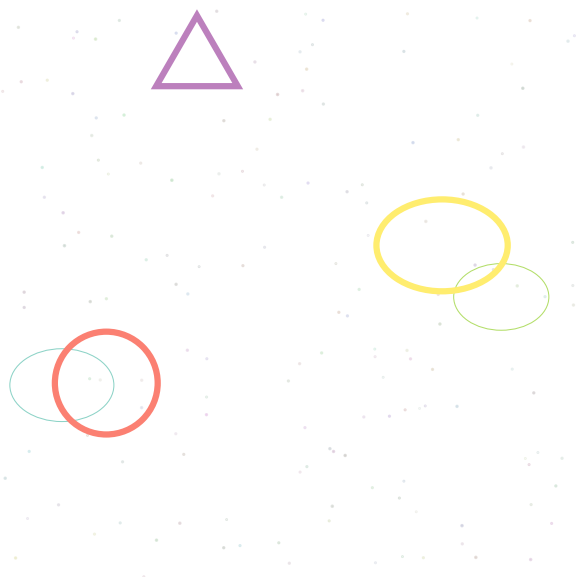[{"shape": "oval", "thickness": 0.5, "radius": 0.45, "center": [0.107, 0.332]}, {"shape": "circle", "thickness": 3, "radius": 0.45, "center": [0.184, 0.336]}, {"shape": "oval", "thickness": 0.5, "radius": 0.41, "center": [0.868, 0.485]}, {"shape": "triangle", "thickness": 3, "radius": 0.41, "center": [0.341, 0.891]}, {"shape": "oval", "thickness": 3, "radius": 0.57, "center": [0.766, 0.574]}]